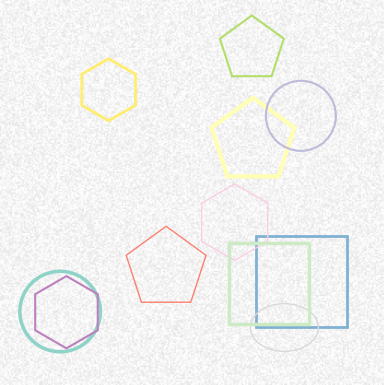[{"shape": "circle", "thickness": 2.5, "radius": 0.52, "center": [0.156, 0.191]}, {"shape": "pentagon", "thickness": 3, "radius": 0.57, "center": [0.657, 0.633]}, {"shape": "circle", "thickness": 1.5, "radius": 0.45, "center": [0.781, 0.699]}, {"shape": "pentagon", "thickness": 1, "radius": 0.55, "center": [0.431, 0.303]}, {"shape": "square", "thickness": 2, "radius": 0.59, "center": [0.784, 0.268]}, {"shape": "pentagon", "thickness": 1.5, "radius": 0.44, "center": [0.654, 0.873]}, {"shape": "hexagon", "thickness": 1, "radius": 0.5, "center": [0.609, 0.423]}, {"shape": "oval", "thickness": 1, "radius": 0.44, "center": [0.739, 0.149]}, {"shape": "hexagon", "thickness": 1.5, "radius": 0.47, "center": [0.173, 0.189]}, {"shape": "square", "thickness": 2.5, "radius": 0.52, "center": [0.699, 0.264]}, {"shape": "hexagon", "thickness": 2, "radius": 0.4, "center": [0.282, 0.767]}]